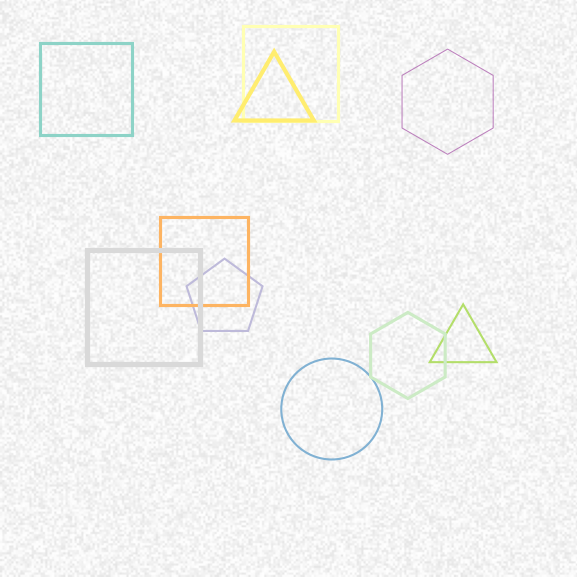[{"shape": "square", "thickness": 1.5, "radius": 0.4, "center": [0.149, 0.846]}, {"shape": "square", "thickness": 1.5, "radius": 0.41, "center": [0.503, 0.872]}, {"shape": "pentagon", "thickness": 1, "radius": 0.35, "center": [0.389, 0.482]}, {"shape": "circle", "thickness": 1, "radius": 0.44, "center": [0.574, 0.291]}, {"shape": "square", "thickness": 1.5, "radius": 0.38, "center": [0.353, 0.547]}, {"shape": "triangle", "thickness": 1, "radius": 0.33, "center": [0.802, 0.405]}, {"shape": "square", "thickness": 2.5, "radius": 0.49, "center": [0.249, 0.468]}, {"shape": "hexagon", "thickness": 0.5, "radius": 0.46, "center": [0.775, 0.823]}, {"shape": "hexagon", "thickness": 1.5, "radius": 0.37, "center": [0.706, 0.384]}, {"shape": "triangle", "thickness": 2, "radius": 0.4, "center": [0.475, 0.83]}]